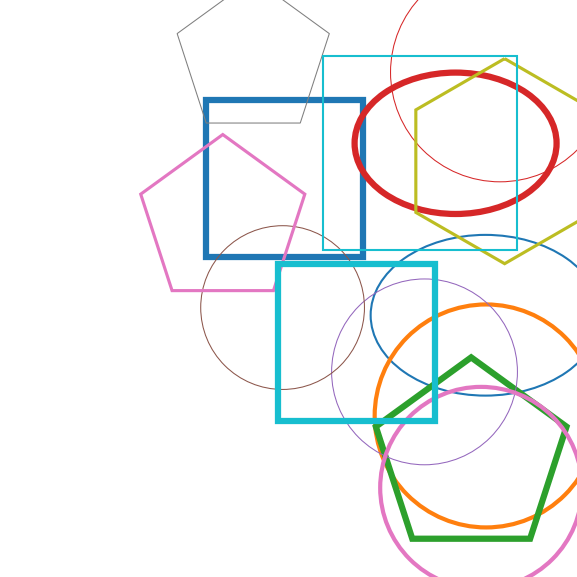[{"shape": "oval", "thickness": 1, "radius": 0.99, "center": [0.841, 0.453]}, {"shape": "square", "thickness": 3, "radius": 0.68, "center": [0.492, 0.69]}, {"shape": "circle", "thickness": 2, "radius": 0.97, "center": [0.842, 0.279]}, {"shape": "pentagon", "thickness": 3, "radius": 0.87, "center": [0.816, 0.207]}, {"shape": "circle", "thickness": 0.5, "radius": 0.95, "center": [0.866, 0.874]}, {"shape": "oval", "thickness": 3, "radius": 0.87, "center": [0.789, 0.751]}, {"shape": "circle", "thickness": 0.5, "radius": 0.8, "center": [0.735, 0.355]}, {"shape": "circle", "thickness": 0.5, "radius": 0.71, "center": [0.489, 0.467]}, {"shape": "circle", "thickness": 2, "radius": 0.87, "center": [0.833, 0.154]}, {"shape": "pentagon", "thickness": 1.5, "radius": 0.75, "center": [0.386, 0.617]}, {"shape": "pentagon", "thickness": 0.5, "radius": 0.69, "center": [0.438, 0.898]}, {"shape": "hexagon", "thickness": 1.5, "radius": 0.89, "center": [0.874, 0.72]}, {"shape": "square", "thickness": 3, "radius": 0.68, "center": [0.618, 0.406]}, {"shape": "square", "thickness": 1, "radius": 0.84, "center": [0.727, 0.734]}]